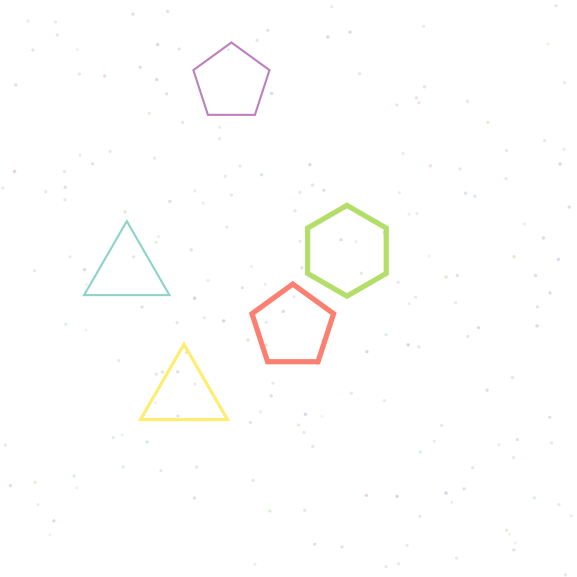[{"shape": "triangle", "thickness": 1, "radius": 0.43, "center": [0.22, 0.531]}, {"shape": "pentagon", "thickness": 2.5, "radius": 0.37, "center": [0.507, 0.433]}, {"shape": "hexagon", "thickness": 2.5, "radius": 0.39, "center": [0.601, 0.565]}, {"shape": "pentagon", "thickness": 1, "radius": 0.35, "center": [0.401, 0.856]}, {"shape": "triangle", "thickness": 1.5, "radius": 0.43, "center": [0.319, 0.316]}]